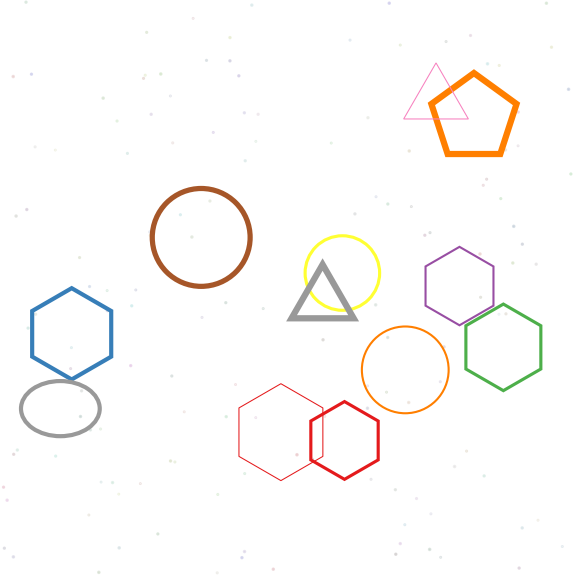[{"shape": "hexagon", "thickness": 0.5, "radius": 0.42, "center": [0.486, 0.251]}, {"shape": "hexagon", "thickness": 1.5, "radius": 0.34, "center": [0.597, 0.236]}, {"shape": "hexagon", "thickness": 2, "radius": 0.4, "center": [0.124, 0.421]}, {"shape": "hexagon", "thickness": 1.5, "radius": 0.37, "center": [0.872, 0.398]}, {"shape": "hexagon", "thickness": 1, "radius": 0.34, "center": [0.796, 0.504]}, {"shape": "pentagon", "thickness": 3, "radius": 0.39, "center": [0.821, 0.795]}, {"shape": "circle", "thickness": 1, "radius": 0.38, "center": [0.702, 0.359]}, {"shape": "circle", "thickness": 1.5, "radius": 0.32, "center": [0.593, 0.526]}, {"shape": "circle", "thickness": 2.5, "radius": 0.42, "center": [0.348, 0.588]}, {"shape": "triangle", "thickness": 0.5, "radius": 0.32, "center": [0.755, 0.825]}, {"shape": "triangle", "thickness": 3, "radius": 0.31, "center": [0.559, 0.479]}, {"shape": "oval", "thickness": 2, "radius": 0.34, "center": [0.105, 0.292]}]